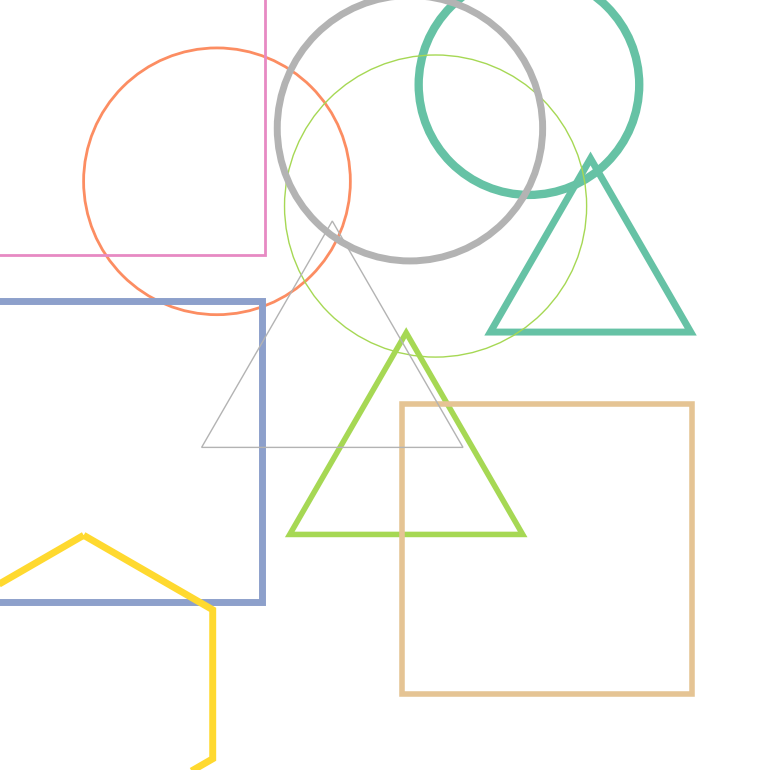[{"shape": "triangle", "thickness": 2.5, "radius": 0.75, "center": [0.767, 0.644]}, {"shape": "circle", "thickness": 3, "radius": 0.72, "center": [0.687, 0.89]}, {"shape": "circle", "thickness": 1, "radius": 0.87, "center": [0.282, 0.765]}, {"shape": "square", "thickness": 2.5, "radius": 0.98, "center": [0.145, 0.413]}, {"shape": "square", "thickness": 1, "radius": 0.99, "center": [0.147, 0.866]}, {"shape": "circle", "thickness": 0.5, "radius": 0.98, "center": [0.566, 0.732]}, {"shape": "triangle", "thickness": 2, "radius": 0.87, "center": [0.528, 0.393]}, {"shape": "hexagon", "thickness": 2.5, "radius": 0.97, "center": [0.109, 0.111]}, {"shape": "square", "thickness": 2, "radius": 0.94, "center": [0.711, 0.287]}, {"shape": "circle", "thickness": 2.5, "radius": 0.86, "center": [0.532, 0.833]}, {"shape": "triangle", "thickness": 0.5, "radius": 0.98, "center": [0.432, 0.517]}]